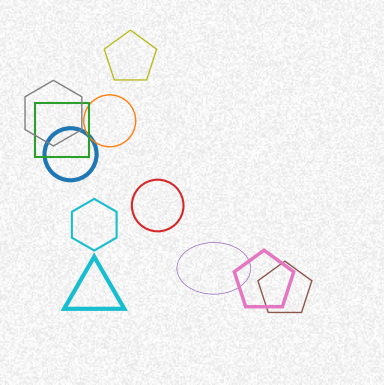[{"shape": "circle", "thickness": 3, "radius": 0.34, "center": [0.183, 0.599]}, {"shape": "circle", "thickness": 1, "radius": 0.34, "center": [0.285, 0.686]}, {"shape": "square", "thickness": 1.5, "radius": 0.35, "center": [0.16, 0.662]}, {"shape": "circle", "thickness": 1.5, "radius": 0.34, "center": [0.41, 0.466]}, {"shape": "oval", "thickness": 0.5, "radius": 0.48, "center": [0.555, 0.303]}, {"shape": "pentagon", "thickness": 1, "radius": 0.37, "center": [0.74, 0.248]}, {"shape": "pentagon", "thickness": 2.5, "radius": 0.41, "center": [0.686, 0.269]}, {"shape": "hexagon", "thickness": 1, "radius": 0.43, "center": [0.139, 0.706]}, {"shape": "pentagon", "thickness": 1, "radius": 0.36, "center": [0.339, 0.85]}, {"shape": "hexagon", "thickness": 1.5, "radius": 0.34, "center": [0.245, 0.416]}, {"shape": "triangle", "thickness": 3, "radius": 0.45, "center": [0.245, 0.243]}]